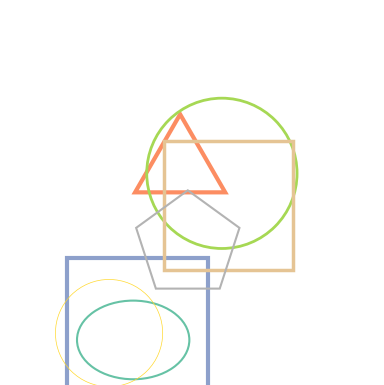[{"shape": "oval", "thickness": 1.5, "radius": 0.73, "center": [0.346, 0.117]}, {"shape": "triangle", "thickness": 3, "radius": 0.68, "center": [0.468, 0.568]}, {"shape": "square", "thickness": 3, "radius": 0.91, "center": [0.357, 0.149]}, {"shape": "circle", "thickness": 2, "radius": 0.98, "center": [0.576, 0.55]}, {"shape": "circle", "thickness": 0.5, "radius": 0.7, "center": [0.283, 0.135]}, {"shape": "square", "thickness": 2.5, "radius": 0.84, "center": [0.593, 0.467]}, {"shape": "pentagon", "thickness": 1.5, "radius": 0.71, "center": [0.488, 0.365]}]